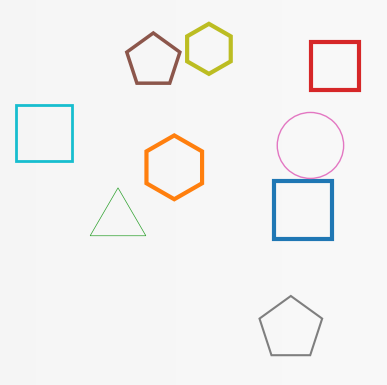[{"shape": "square", "thickness": 3, "radius": 0.38, "center": [0.782, 0.455]}, {"shape": "hexagon", "thickness": 3, "radius": 0.41, "center": [0.45, 0.565]}, {"shape": "triangle", "thickness": 0.5, "radius": 0.41, "center": [0.305, 0.429]}, {"shape": "square", "thickness": 3, "radius": 0.31, "center": [0.864, 0.828]}, {"shape": "pentagon", "thickness": 2.5, "radius": 0.36, "center": [0.396, 0.842]}, {"shape": "circle", "thickness": 1, "radius": 0.43, "center": [0.801, 0.622]}, {"shape": "pentagon", "thickness": 1.5, "radius": 0.43, "center": [0.751, 0.146]}, {"shape": "hexagon", "thickness": 3, "radius": 0.32, "center": [0.539, 0.873]}, {"shape": "square", "thickness": 2, "radius": 0.36, "center": [0.114, 0.655]}]